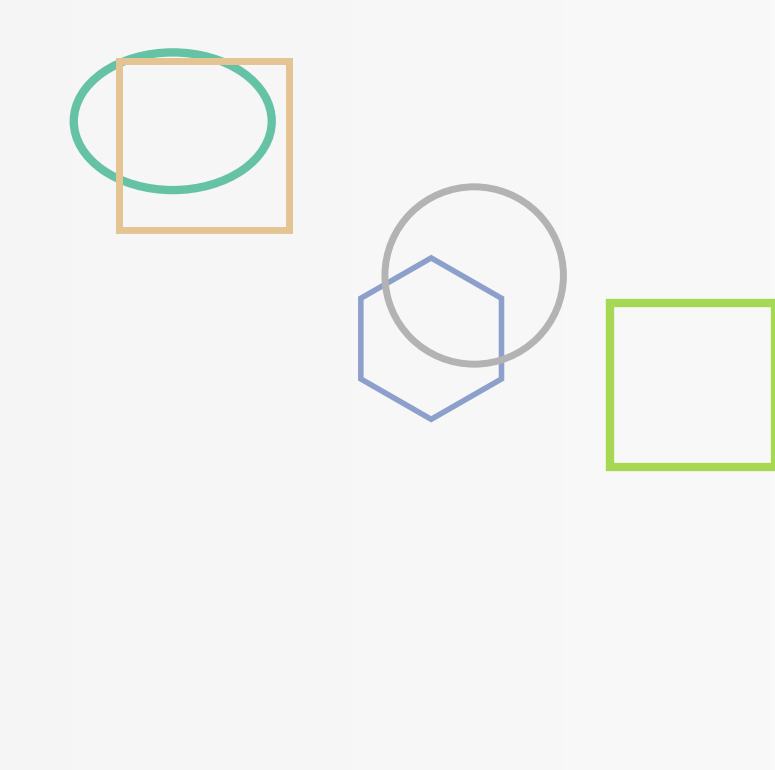[{"shape": "oval", "thickness": 3, "radius": 0.64, "center": [0.223, 0.843]}, {"shape": "hexagon", "thickness": 2, "radius": 0.52, "center": [0.556, 0.56]}, {"shape": "square", "thickness": 3, "radius": 0.53, "center": [0.894, 0.5]}, {"shape": "square", "thickness": 2.5, "radius": 0.55, "center": [0.263, 0.811]}, {"shape": "circle", "thickness": 2.5, "radius": 0.58, "center": [0.612, 0.642]}]